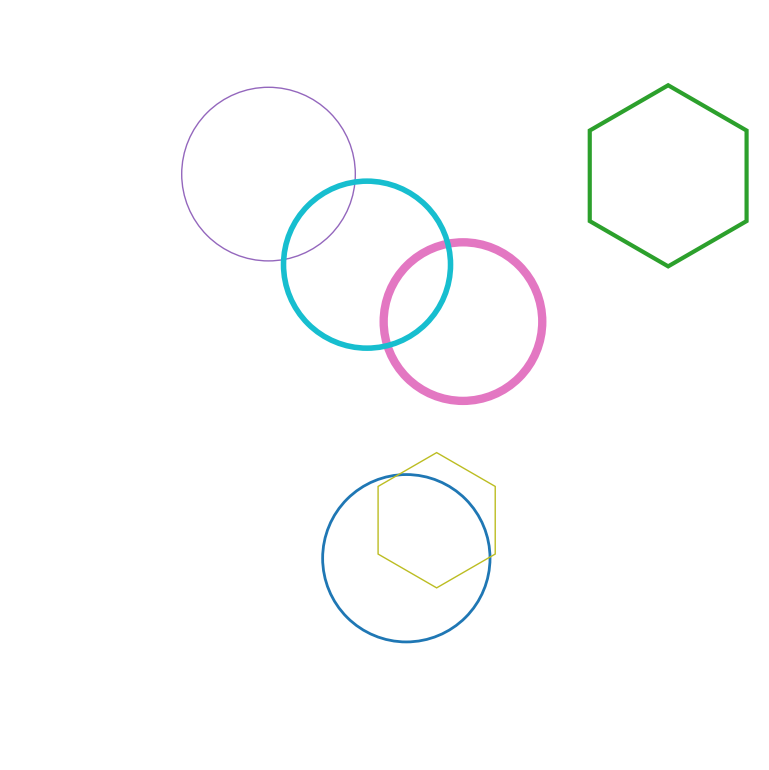[{"shape": "circle", "thickness": 1, "radius": 0.54, "center": [0.528, 0.275]}, {"shape": "hexagon", "thickness": 1.5, "radius": 0.59, "center": [0.868, 0.772]}, {"shape": "circle", "thickness": 0.5, "radius": 0.56, "center": [0.349, 0.774]}, {"shape": "circle", "thickness": 3, "radius": 0.51, "center": [0.601, 0.582]}, {"shape": "hexagon", "thickness": 0.5, "radius": 0.44, "center": [0.567, 0.324]}, {"shape": "circle", "thickness": 2, "radius": 0.54, "center": [0.477, 0.656]}]